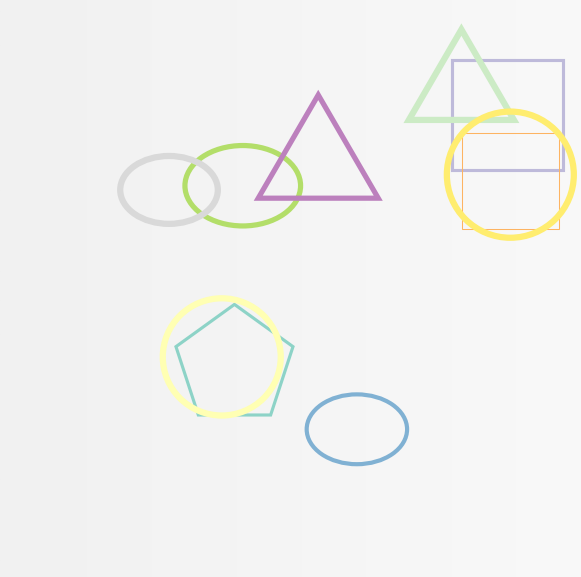[{"shape": "pentagon", "thickness": 1.5, "radius": 0.53, "center": [0.403, 0.366]}, {"shape": "circle", "thickness": 3, "radius": 0.51, "center": [0.382, 0.381]}, {"shape": "square", "thickness": 1.5, "radius": 0.48, "center": [0.873, 0.8]}, {"shape": "oval", "thickness": 2, "radius": 0.43, "center": [0.614, 0.256]}, {"shape": "square", "thickness": 0.5, "radius": 0.42, "center": [0.879, 0.685]}, {"shape": "oval", "thickness": 2.5, "radius": 0.5, "center": [0.418, 0.678]}, {"shape": "oval", "thickness": 3, "radius": 0.42, "center": [0.291, 0.67]}, {"shape": "triangle", "thickness": 2.5, "radius": 0.6, "center": [0.548, 0.716]}, {"shape": "triangle", "thickness": 3, "radius": 0.52, "center": [0.794, 0.844]}, {"shape": "circle", "thickness": 3, "radius": 0.55, "center": [0.878, 0.697]}]